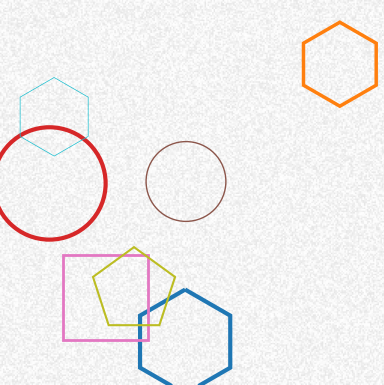[{"shape": "hexagon", "thickness": 3, "radius": 0.68, "center": [0.481, 0.113]}, {"shape": "hexagon", "thickness": 2.5, "radius": 0.55, "center": [0.883, 0.833]}, {"shape": "circle", "thickness": 3, "radius": 0.73, "center": [0.128, 0.524]}, {"shape": "circle", "thickness": 1, "radius": 0.52, "center": [0.483, 0.529]}, {"shape": "square", "thickness": 2, "radius": 0.55, "center": [0.274, 0.227]}, {"shape": "pentagon", "thickness": 1.5, "radius": 0.56, "center": [0.348, 0.246]}, {"shape": "hexagon", "thickness": 0.5, "radius": 0.51, "center": [0.141, 0.697]}]